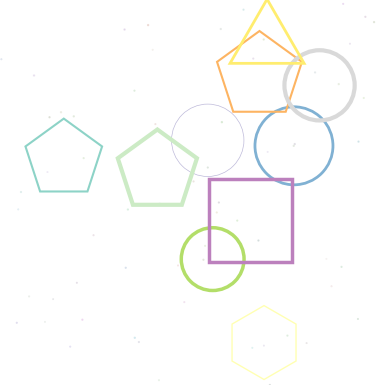[{"shape": "pentagon", "thickness": 1.5, "radius": 0.52, "center": [0.166, 0.587]}, {"shape": "hexagon", "thickness": 1, "radius": 0.48, "center": [0.686, 0.11]}, {"shape": "circle", "thickness": 0.5, "radius": 0.47, "center": [0.54, 0.636]}, {"shape": "circle", "thickness": 2, "radius": 0.51, "center": [0.764, 0.621]}, {"shape": "pentagon", "thickness": 1.5, "radius": 0.58, "center": [0.674, 0.804]}, {"shape": "circle", "thickness": 2.5, "radius": 0.41, "center": [0.552, 0.327]}, {"shape": "circle", "thickness": 3, "radius": 0.46, "center": [0.83, 0.778]}, {"shape": "square", "thickness": 2.5, "radius": 0.54, "center": [0.651, 0.426]}, {"shape": "pentagon", "thickness": 3, "radius": 0.54, "center": [0.409, 0.556]}, {"shape": "triangle", "thickness": 2, "radius": 0.56, "center": [0.694, 0.891]}]